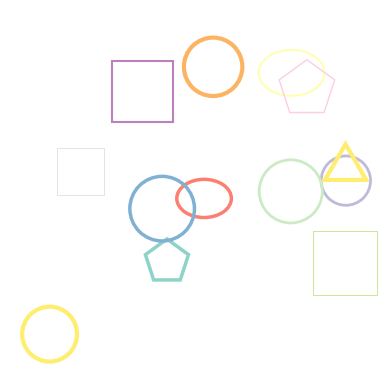[{"shape": "pentagon", "thickness": 2.5, "radius": 0.29, "center": [0.434, 0.32]}, {"shape": "oval", "thickness": 1.5, "radius": 0.43, "center": [0.757, 0.811]}, {"shape": "circle", "thickness": 2, "radius": 0.32, "center": [0.898, 0.531]}, {"shape": "oval", "thickness": 2.5, "radius": 0.35, "center": [0.53, 0.485]}, {"shape": "circle", "thickness": 2.5, "radius": 0.42, "center": [0.421, 0.458]}, {"shape": "circle", "thickness": 3, "radius": 0.38, "center": [0.554, 0.826]}, {"shape": "square", "thickness": 0.5, "radius": 0.41, "center": [0.895, 0.317]}, {"shape": "pentagon", "thickness": 1, "radius": 0.38, "center": [0.797, 0.769]}, {"shape": "square", "thickness": 0.5, "radius": 0.3, "center": [0.21, 0.554]}, {"shape": "square", "thickness": 1.5, "radius": 0.4, "center": [0.369, 0.763]}, {"shape": "circle", "thickness": 2, "radius": 0.41, "center": [0.755, 0.503]}, {"shape": "circle", "thickness": 3, "radius": 0.36, "center": [0.129, 0.132]}, {"shape": "triangle", "thickness": 3, "radius": 0.31, "center": [0.897, 0.564]}]